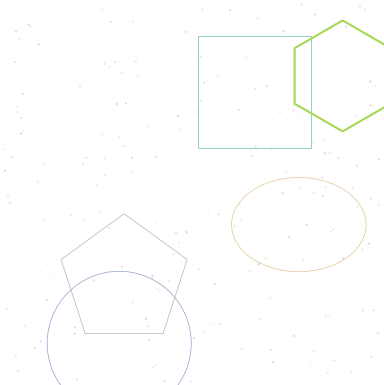[{"shape": "square", "thickness": 0.5, "radius": 0.73, "center": [0.661, 0.76]}, {"shape": "circle", "thickness": 0.5, "radius": 0.94, "center": [0.31, 0.108]}, {"shape": "hexagon", "thickness": 1.5, "radius": 0.72, "center": [0.89, 0.803]}, {"shape": "oval", "thickness": 0.5, "radius": 0.87, "center": [0.776, 0.417]}, {"shape": "pentagon", "thickness": 0.5, "radius": 0.86, "center": [0.322, 0.273]}]